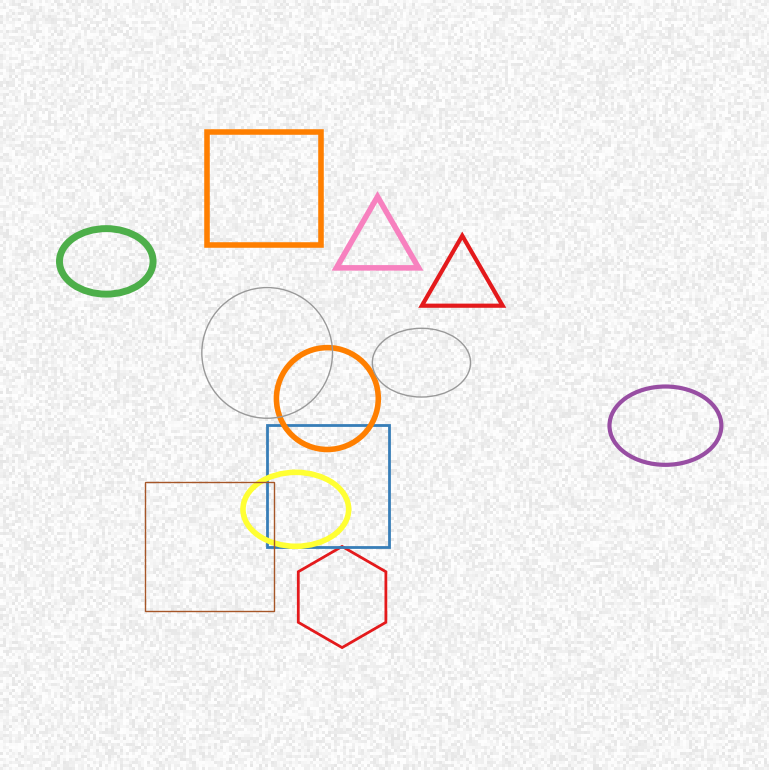[{"shape": "hexagon", "thickness": 1, "radius": 0.33, "center": [0.444, 0.225]}, {"shape": "triangle", "thickness": 1.5, "radius": 0.3, "center": [0.6, 0.633]}, {"shape": "square", "thickness": 1, "radius": 0.4, "center": [0.425, 0.369]}, {"shape": "oval", "thickness": 2.5, "radius": 0.3, "center": [0.138, 0.661]}, {"shape": "oval", "thickness": 1.5, "radius": 0.36, "center": [0.864, 0.447]}, {"shape": "square", "thickness": 2, "radius": 0.37, "center": [0.342, 0.755]}, {"shape": "circle", "thickness": 2, "radius": 0.33, "center": [0.425, 0.482]}, {"shape": "oval", "thickness": 2, "radius": 0.34, "center": [0.384, 0.339]}, {"shape": "square", "thickness": 0.5, "radius": 0.42, "center": [0.272, 0.29]}, {"shape": "triangle", "thickness": 2, "radius": 0.31, "center": [0.49, 0.683]}, {"shape": "oval", "thickness": 0.5, "radius": 0.32, "center": [0.547, 0.529]}, {"shape": "circle", "thickness": 0.5, "radius": 0.42, "center": [0.347, 0.542]}]